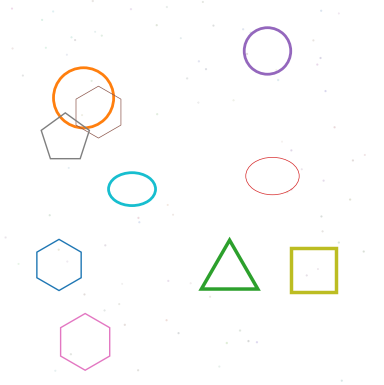[{"shape": "hexagon", "thickness": 1, "radius": 0.33, "center": [0.153, 0.312]}, {"shape": "circle", "thickness": 2, "radius": 0.39, "center": [0.217, 0.746]}, {"shape": "triangle", "thickness": 2.5, "radius": 0.42, "center": [0.596, 0.292]}, {"shape": "oval", "thickness": 0.5, "radius": 0.35, "center": [0.708, 0.543]}, {"shape": "circle", "thickness": 2, "radius": 0.3, "center": [0.695, 0.868]}, {"shape": "hexagon", "thickness": 0.5, "radius": 0.34, "center": [0.256, 0.709]}, {"shape": "hexagon", "thickness": 1, "radius": 0.37, "center": [0.221, 0.112]}, {"shape": "pentagon", "thickness": 1, "radius": 0.33, "center": [0.17, 0.641]}, {"shape": "square", "thickness": 2.5, "radius": 0.29, "center": [0.815, 0.298]}, {"shape": "oval", "thickness": 2, "radius": 0.31, "center": [0.343, 0.509]}]